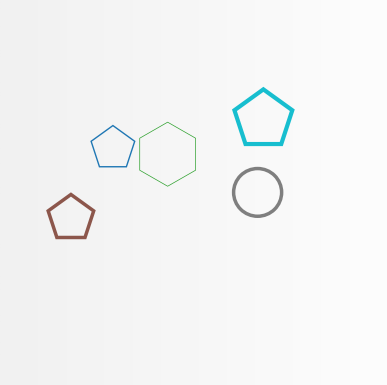[{"shape": "pentagon", "thickness": 1, "radius": 0.3, "center": [0.291, 0.615]}, {"shape": "hexagon", "thickness": 0.5, "radius": 0.42, "center": [0.433, 0.599]}, {"shape": "pentagon", "thickness": 2.5, "radius": 0.31, "center": [0.183, 0.433]}, {"shape": "circle", "thickness": 2.5, "radius": 0.31, "center": [0.665, 0.5]}, {"shape": "pentagon", "thickness": 3, "radius": 0.39, "center": [0.68, 0.689]}]